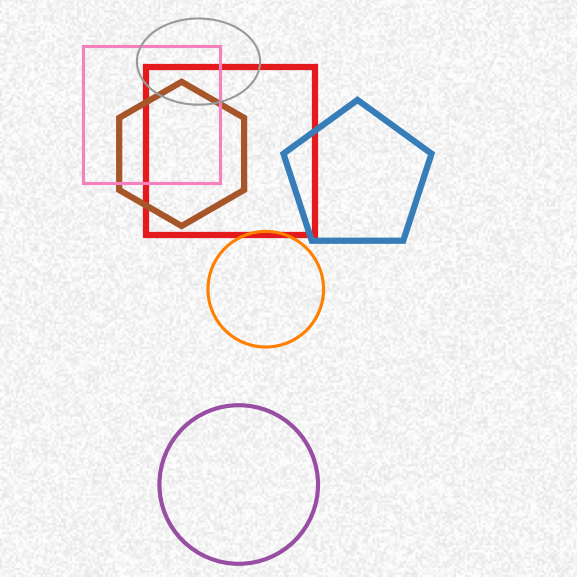[{"shape": "square", "thickness": 3, "radius": 0.73, "center": [0.399, 0.737]}, {"shape": "pentagon", "thickness": 3, "radius": 0.67, "center": [0.619, 0.691]}, {"shape": "circle", "thickness": 2, "radius": 0.69, "center": [0.413, 0.16]}, {"shape": "circle", "thickness": 1.5, "radius": 0.5, "center": [0.46, 0.498]}, {"shape": "hexagon", "thickness": 3, "radius": 0.62, "center": [0.315, 0.733]}, {"shape": "square", "thickness": 1.5, "radius": 0.59, "center": [0.262, 0.801]}, {"shape": "oval", "thickness": 1, "radius": 0.53, "center": [0.344, 0.892]}]